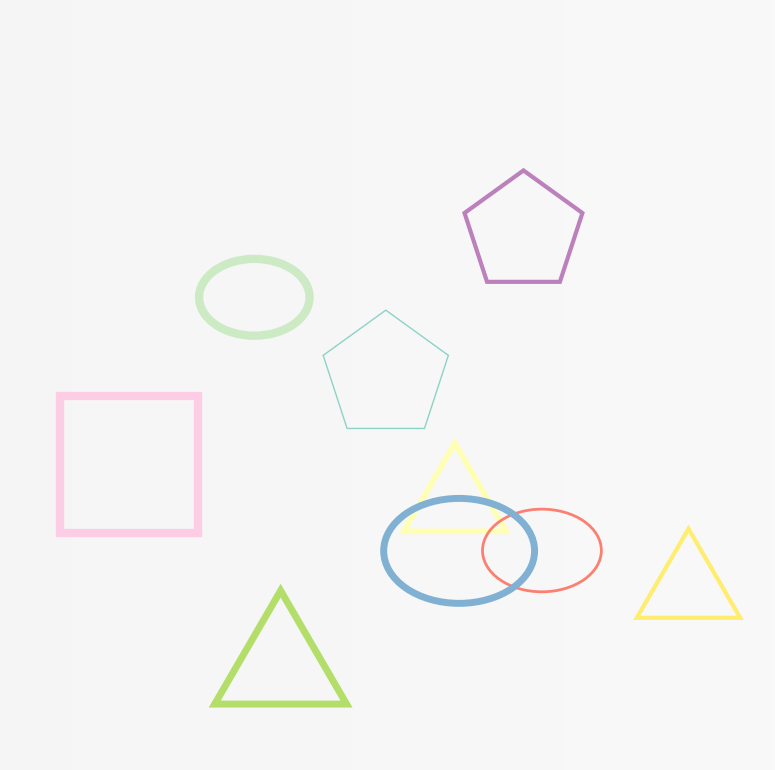[{"shape": "pentagon", "thickness": 0.5, "radius": 0.42, "center": [0.498, 0.512]}, {"shape": "triangle", "thickness": 2, "radius": 0.38, "center": [0.587, 0.348]}, {"shape": "oval", "thickness": 1, "radius": 0.38, "center": [0.699, 0.285]}, {"shape": "oval", "thickness": 2.5, "radius": 0.49, "center": [0.592, 0.285]}, {"shape": "triangle", "thickness": 2.5, "radius": 0.49, "center": [0.362, 0.135]}, {"shape": "square", "thickness": 3, "radius": 0.44, "center": [0.167, 0.397]}, {"shape": "pentagon", "thickness": 1.5, "radius": 0.4, "center": [0.675, 0.699]}, {"shape": "oval", "thickness": 3, "radius": 0.36, "center": [0.328, 0.614]}, {"shape": "triangle", "thickness": 1.5, "radius": 0.39, "center": [0.888, 0.236]}]